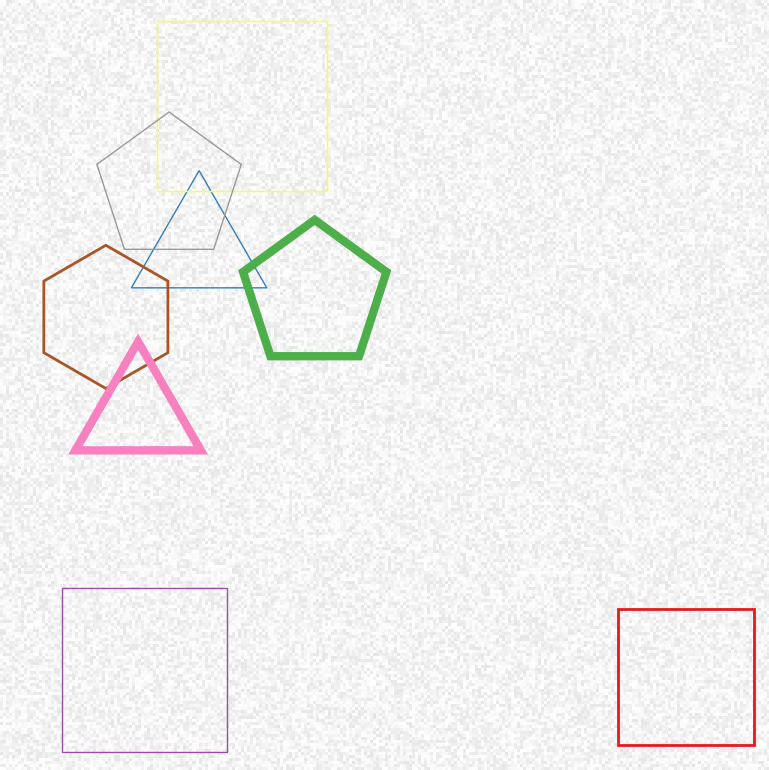[{"shape": "square", "thickness": 1, "radius": 0.44, "center": [0.891, 0.121]}, {"shape": "triangle", "thickness": 0.5, "radius": 0.51, "center": [0.259, 0.677]}, {"shape": "pentagon", "thickness": 3, "radius": 0.49, "center": [0.409, 0.617]}, {"shape": "square", "thickness": 0.5, "radius": 0.53, "center": [0.188, 0.13]}, {"shape": "square", "thickness": 0.5, "radius": 0.55, "center": [0.314, 0.862]}, {"shape": "hexagon", "thickness": 1, "radius": 0.47, "center": [0.138, 0.588]}, {"shape": "triangle", "thickness": 3, "radius": 0.47, "center": [0.179, 0.462]}, {"shape": "pentagon", "thickness": 0.5, "radius": 0.49, "center": [0.22, 0.756]}]